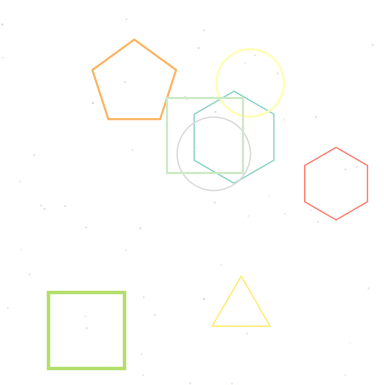[{"shape": "hexagon", "thickness": 1, "radius": 0.6, "center": [0.608, 0.644]}, {"shape": "circle", "thickness": 1.5, "radius": 0.44, "center": [0.65, 0.785]}, {"shape": "hexagon", "thickness": 1, "radius": 0.47, "center": [0.873, 0.523]}, {"shape": "pentagon", "thickness": 1.5, "radius": 0.57, "center": [0.349, 0.783]}, {"shape": "square", "thickness": 2.5, "radius": 0.49, "center": [0.222, 0.143]}, {"shape": "circle", "thickness": 1, "radius": 0.48, "center": [0.555, 0.6]}, {"shape": "square", "thickness": 1.5, "radius": 0.49, "center": [0.532, 0.648]}, {"shape": "triangle", "thickness": 1, "radius": 0.43, "center": [0.626, 0.196]}]